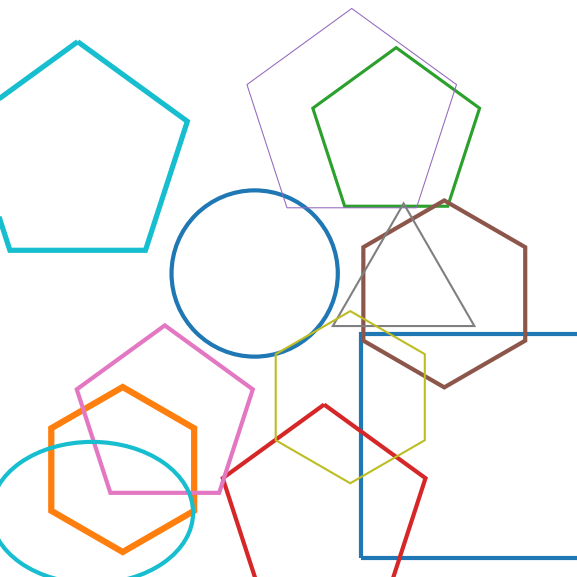[{"shape": "circle", "thickness": 2, "radius": 0.72, "center": [0.441, 0.526]}, {"shape": "square", "thickness": 2, "radius": 0.97, "center": [0.819, 0.227]}, {"shape": "hexagon", "thickness": 3, "radius": 0.71, "center": [0.213, 0.186]}, {"shape": "pentagon", "thickness": 1.5, "radius": 0.76, "center": [0.686, 0.765]}, {"shape": "pentagon", "thickness": 2, "radius": 0.92, "center": [0.561, 0.114]}, {"shape": "pentagon", "thickness": 0.5, "radius": 0.95, "center": [0.609, 0.794]}, {"shape": "hexagon", "thickness": 2, "radius": 0.81, "center": [0.769, 0.49]}, {"shape": "pentagon", "thickness": 2, "radius": 0.8, "center": [0.285, 0.275]}, {"shape": "triangle", "thickness": 1, "radius": 0.71, "center": [0.699, 0.505]}, {"shape": "hexagon", "thickness": 1, "radius": 0.75, "center": [0.607, 0.311]}, {"shape": "pentagon", "thickness": 2.5, "radius": 1.0, "center": [0.135, 0.727]}, {"shape": "oval", "thickness": 2, "radius": 0.88, "center": [0.159, 0.111]}]